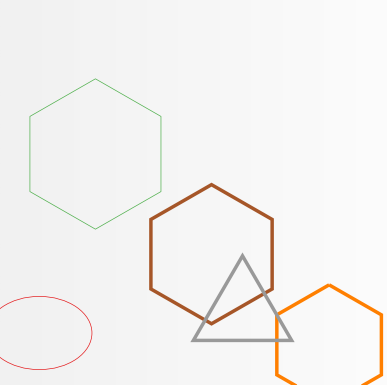[{"shape": "oval", "thickness": 0.5, "radius": 0.68, "center": [0.101, 0.135]}, {"shape": "hexagon", "thickness": 0.5, "radius": 0.98, "center": [0.246, 0.6]}, {"shape": "hexagon", "thickness": 2.5, "radius": 0.78, "center": [0.849, 0.104]}, {"shape": "hexagon", "thickness": 2.5, "radius": 0.9, "center": [0.546, 0.34]}, {"shape": "triangle", "thickness": 2.5, "radius": 0.73, "center": [0.626, 0.189]}]